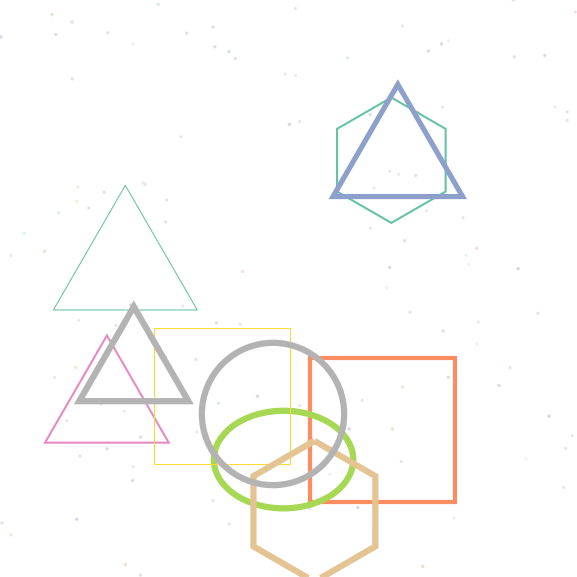[{"shape": "triangle", "thickness": 0.5, "radius": 0.72, "center": [0.217, 0.534]}, {"shape": "hexagon", "thickness": 1, "radius": 0.54, "center": [0.678, 0.722]}, {"shape": "square", "thickness": 2, "radius": 0.63, "center": [0.663, 0.254]}, {"shape": "triangle", "thickness": 2.5, "radius": 0.65, "center": [0.689, 0.724]}, {"shape": "triangle", "thickness": 1, "radius": 0.62, "center": [0.185, 0.294]}, {"shape": "oval", "thickness": 3, "radius": 0.6, "center": [0.491, 0.203]}, {"shape": "square", "thickness": 0.5, "radius": 0.59, "center": [0.384, 0.314]}, {"shape": "hexagon", "thickness": 3, "radius": 0.61, "center": [0.544, 0.114]}, {"shape": "triangle", "thickness": 3, "radius": 0.55, "center": [0.232, 0.359]}, {"shape": "circle", "thickness": 3, "radius": 0.62, "center": [0.473, 0.282]}]